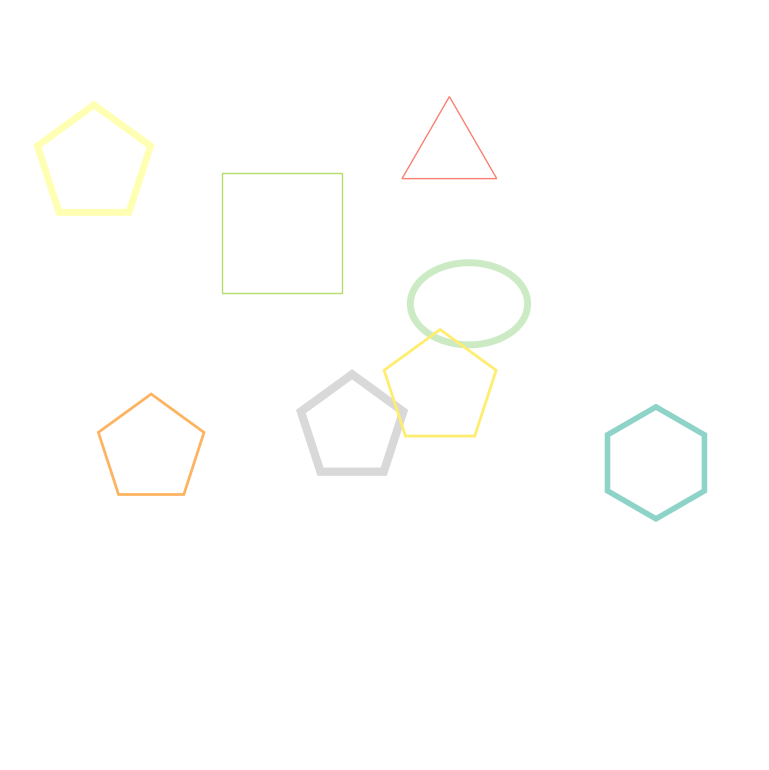[{"shape": "hexagon", "thickness": 2, "radius": 0.36, "center": [0.852, 0.399]}, {"shape": "pentagon", "thickness": 2.5, "radius": 0.39, "center": [0.122, 0.787]}, {"shape": "triangle", "thickness": 0.5, "radius": 0.36, "center": [0.584, 0.804]}, {"shape": "pentagon", "thickness": 1, "radius": 0.36, "center": [0.196, 0.416]}, {"shape": "square", "thickness": 0.5, "radius": 0.39, "center": [0.366, 0.697]}, {"shape": "pentagon", "thickness": 3, "radius": 0.35, "center": [0.457, 0.444]}, {"shape": "oval", "thickness": 2.5, "radius": 0.38, "center": [0.609, 0.605]}, {"shape": "pentagon", "thickness": 1, "radius": 0.38, "center": [0.572, 0.496]}]